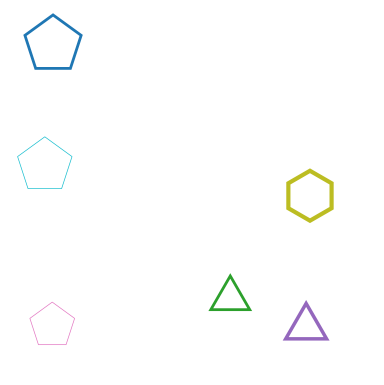[{"shape": "pentagon", "thickness": 2, "radius": 0.38, "center": [0.138, 0.884]}, {"shape": "triangle", "thickness": 2, "radius": 0.29, "center": [0.598, 0.225]}, {"shape": "triangle", "thickness": 2.5, "radius": 0.31, "center": [0.795, 0.151]}, {"shape": "pentagon", "thickness": 0.5, "radius": 0.31, "center": [0.136, 0.154]}, {"shape": "hexagon", "thickness": 3, "radius": 0.32, "center": [0.805, 0.492]}, {"shape": "pentagon", "thickness": 0.5, "radius": 0.37, "center": [0.116, 0.57]}]